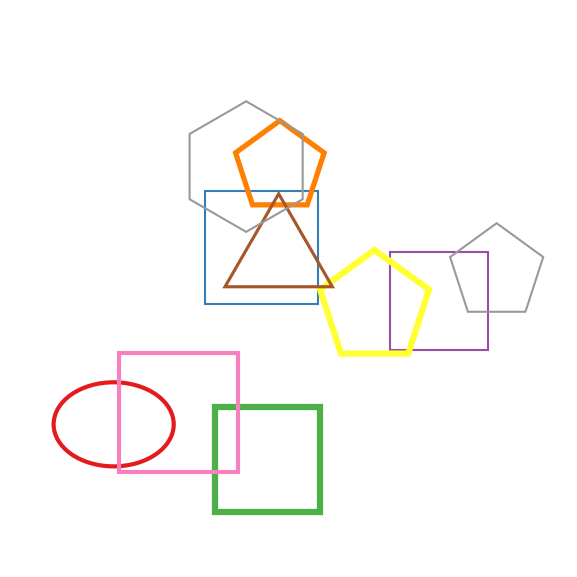[{"shape": "oval", "thickness": 2, "radius": 0.52, "center": [0.197, 0.264]}, {"shape": "square", "thickness": 1, "radius": 0.49, "center": [0.453, 0.57]}, {"shape": "square", "thickness": 3, "radius": 0.45, "center": [0.464, 0.203]}, {"shape": "square", "thickness": 1, "radius": 0.42, "center": [0.761, 0.478]}, {"shape": "pentagon", "thickness": 2.5, "radius": 0.4, "center": [0.485, 0.71]}, {"shape": "pentagon", "thickness": 3, "radius": 0.5, "center": [0.649, 0.467]}, {"shape": "triangle", "thickness": 1.5, "radius": 0.54, "center": [0.483, 0.556]}, {"shape": "square", "thickness": 2, "radius": 0.52, "center": [0.309, 0.285]}, {"shape": "pentagon", "thickness": 1, "radius": 0.42, "center": [0.86, 0.528]}, {"shape": "hexagon", "thickness": 1, "radius": 0.57, "center": [0.426, 0.711]}]